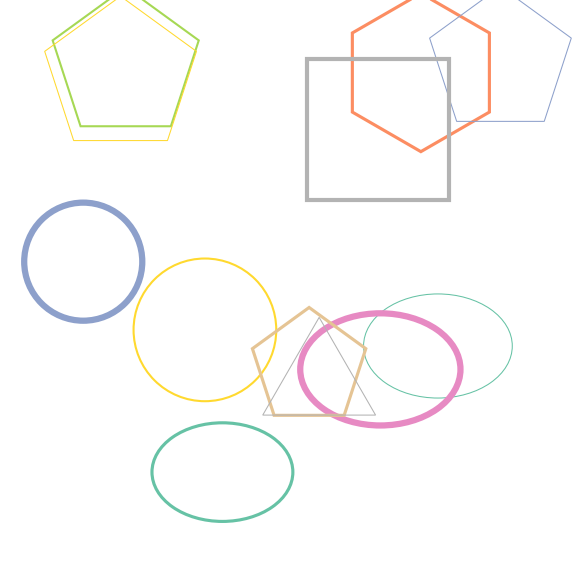[{"shape": "oval", "thickness": 1.5, "radius": 0.61, "center": [0.385, 0.182]}, {"shape": "oval", "thickness": 0.5, "radius": 0.64, "center": [0.758, 0.4]}, {"shape": "hexagon", "thickness": 1.5, "radius": 0.69, "center": [0.729, 0.874]}, {"shape": "circle", "thickness": 3, "radius": 0.51, "center": [0.144, 0.546]}, {"shape": "pentagon", "thickness": 0.5, "radius": 0.64, "center": [0.867, 0.893]}, {"shape": "oval", "thickness": 3, "radius": 0.69, "center": [0.659, 0.36]}, {"shape": "pentagon", "thickness": 1, "radius": 0.66, "center": [0.218, 0.888]}, {"shape": "circle", "thickness": 1, "radius": 0.62, "center": [0.355, 0.428]}, {"shape": "pentagon", "thickness": 0.5, "radius": 0.69, "center": [0.209, 0.867]}, {"shape": "pentagon", "thickness": 1.5, "radius": 0.52, "center": [0.535, 0.363]}, {"shape": "square", "thickness": 2, "radius": 0.61, "center": [0.655, 0.775]}, {"shape": "triangle", "thickness": 0.5, "radius": 0.56, "center": [0.553, 0.337]}]